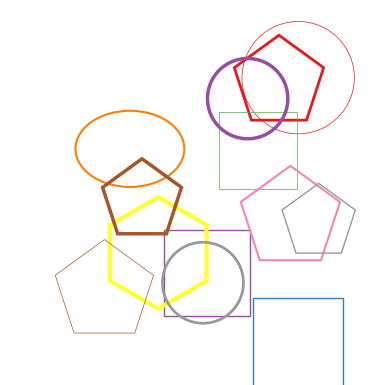[{"shape": "circle", "thickness": 0.5, "radius": 0.73, "center": [0.775, 0.798]}, {"shape": "pentagon", "thickness": 2, "radius": 0.61, "center": [0.725, 0.787]}, {"shape": "square", "thickness": 1, "radius": 0.59, "center": [0.773, 0.108]}, {"shape": "square", "thickness": 0.5, "radius": 0.5, "center": [0.67, 0.609]}, {"shape": "square", "thickness": 1, "radius": 0.55, "center": [0.538, 0.291]}, {"shape": "circle", "thickness": 2.5, "radius": 0.52, "center": [0.643, 0.744]}, {"shape": "oval", "thickness": 1.5, "radius": 0.71, "center": [0.337, 0.613]}, {"shape": "hexagon", "thickness": 3, "radius": 0.72, "center": [0.411, 0.343]}, {"shape": "pentagon", "thickness": 0.5, "radius": 0.67, "center": [0.271, 0.243]}, {"shape": "pentagon", "thickness": 2.5, "radius": 0.54, "center": [0.369, 0.48]}, {"shape": "pentagon", "thickness": 1.5, "radius": 0.68, "center": [0.754, 0.434]}, {"shape": "circle", "thickness": 2, "radius": 0.53, "center": [0.527, 0.266]}, {"shape": "pentagon", "thickness": 1, "radius": 0.5, "center": [0.828, 0.424]}]